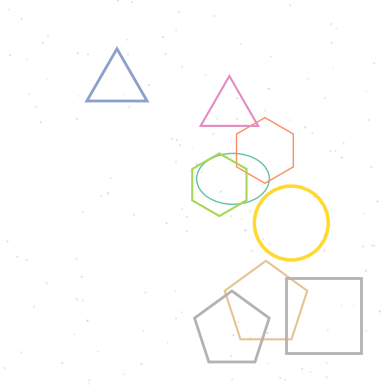[{"shape": "oval", "thickness": 1, "radius": 0.47, "center": [0.605, 0.535]}, {"shape": "hexagon", "thickness": 1, "radius": 0.43, "center": [0.688, 0.609]}, {"shape": "triangle", "thickness": 2, "radius": 0.45, "center": [0.304, 0.783]}, {"shape": "triangle", "thickness": 1.5, "radius": 0.43, "center": [0.596, 0.716]}, {"shape": "hexagon", "thickness": 1.5, "radius": 0.41, "center": [0.57, 0.52]}, {"shape": "circle", "thickness": 2.5, "radius": 0.48, "center": [0.757, 0.421]}, {"shape": "pentagon", "thickness": 1.5, "radius": 0.56, "center": [0.691, 0.21]}, {"shape": "square", "thickness": 2, "radius": 0.49, "center": [0.84, 0.181]}, {"shape": "pentagon", "thickness": 2, "radius": 0.51, "center": [0.602, 0.142]}]